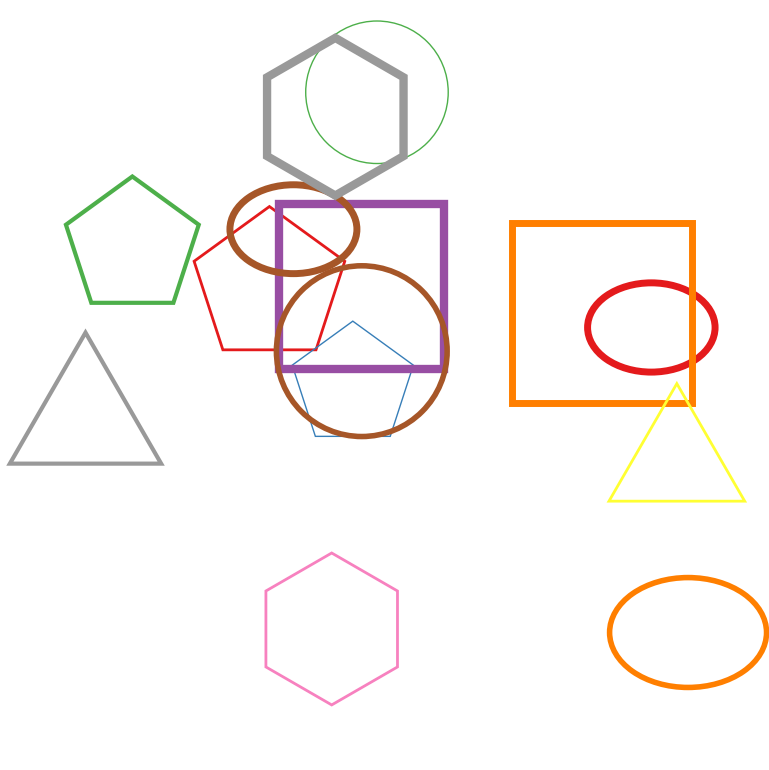[{"shape": "oval", "thickness": 2.5, "radius": 0.41, "center": [0.846, 0.575]}, {"shape": "pentagon", "thickness": 1, "radius": 0.51, "center": [0.35, 0.629]}, {"shape": "pentagon", "thickness": 0.5, "radius": 0.41, "center": [0.458, 0.5]}, {"shape": "circle", "thickness": 0.5, "radius": 0.46, "center": [0.49, 0.88]}, {"shape": "pentagon", "thickness": 1.5, "radius": 0.45, "center": [0.172, 0.68]}, {"shape": "square", "thickness": 3, "radius": 0.54, "center": [0.47, 0.628]}, {"shape": "square", "thickness": 2.5, "radius": 0.58, "center": [0.782, 0.594]}, {"shape": "oval", "thickness": 2, "radius": 0.51, "center": [0.894, 0.179]}, {"shape": "triangle", "thickness": 1, "radius": 0.51, "center": [0.879, 0.4]}, {"shape": "circle", "thickness": 2, "radius": 0.55, "center": [0.47, 0.544]}, {"shape": "oval", "thickness": 2.5, "radius": 0.41, "center": [0.381, 0.702]}, {"shape": "hexagon", "thickness": 1, "radius": 0.49, "center": [0.431, 0.183]}, {"shape": "triangle", "thickness": 1.5, "radius": 0.57, "center": [0.111, 0.455]}, {"shape": "hexagon", "thickness": 3, "radius": 0.51, "center": [0.435, 0.848]}]